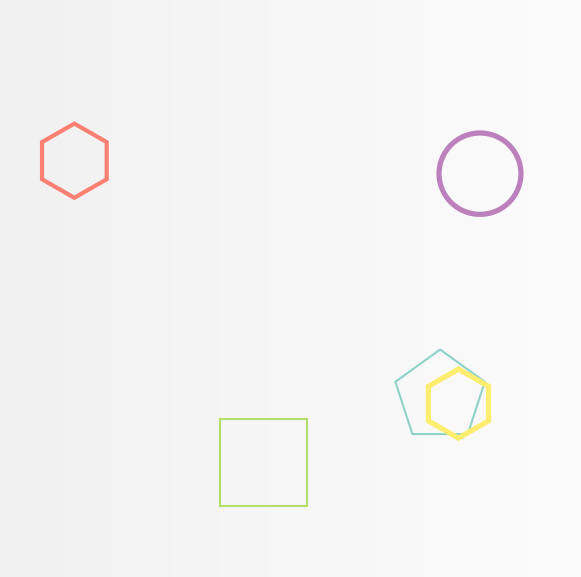[{"shape": "pentagon", "thickness": 1, "radius": 0.4, "center": [0.757, 0.313]}, {"shape": "hexagon", "thickness": 2, "radius": 0.32, "center": [0.128, 0.721]}, {"shape": "square", "thickness": 1, "radius": 0.37, "center": [0.453, 0.198]}, {"shape": "circle", "thickness": 2.5, "radius": 0.35, "center": [0.826, 0.698]}, {"shape": "hexagon", "thickness": 2.5, "radius": 0.3, "center": [0.789, 0.3]}]